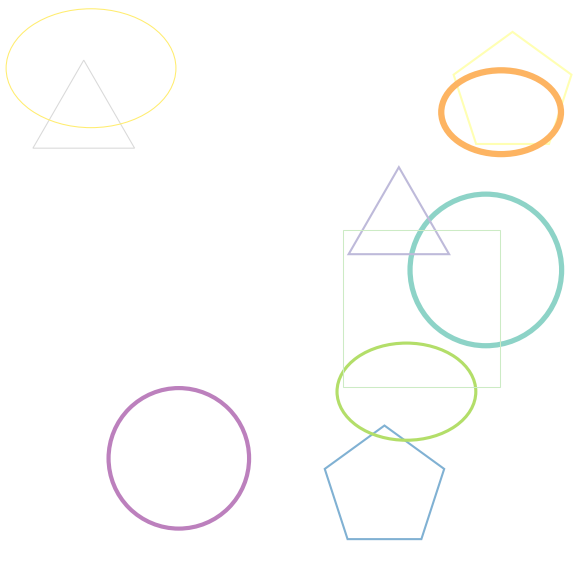[{"shape": "circle", "thickness": 2.5, "radius": 0.66, "center": [0.841, 0.532]}, {"shape": "pentagon", "thickness": 1, "radius": 0.54, "center": [0.888, 0.837]}, {"shape": "triangle", "thickness": 1, "radius": 0.5, "center": [0.691, 0.609]}, {"shape": "pentagon", "thickness": 1, "radius": 0.54, "center": [0.666, 0.154]}, {"shape": "oval", "thickness": 3, "radius": 0.52, "center": [0.868, 0.805]}, {"shape": "oval", "thickness": 1.5, "radius": 0.6, "center": [0.704, 0.321]}, {"shape": "triangle", "thickness": 0.5, "radius": 0.51, "center": [0.145, 0.793]}, {"shape": "circle", "thickness": 2, "radius": 0.61, "center": [0.31, 0.205]}, {"shape": "square", "thickness": 0.5, "radius": 0.68, "center": [0.73, 0.465]}, {"shape": "oval", "thickness": 0.5, "radius": 0.74, "center": [0.158, 0.881]}]